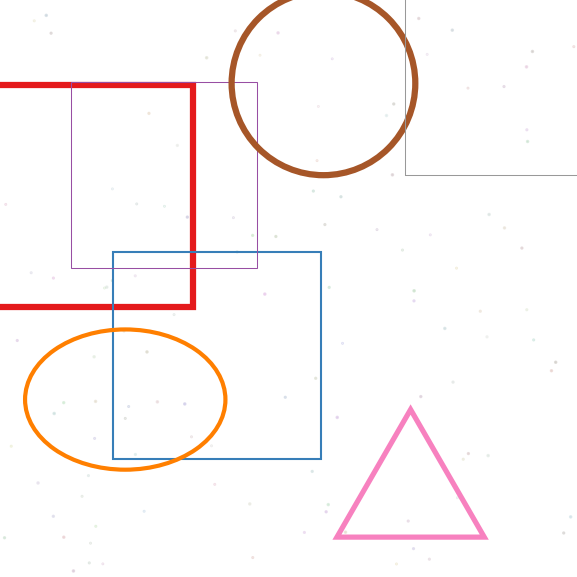[{"shape": "square", "thickness": 3, "radius": 0.96, "center": [0.143, 0.66]}, {"shape": "square", "thickness": 1, "radius": 0.9, "center": [0.376, 0.383]}, {"shape": "square", "thickness": 0.5, "radius": 0.8, "center": [0.284, 0.696]}, {"shape": "oval", "thickness": 2, "radius": 0.87, "center": [0.217, 0.307]}, {"shape": "circle", "thickness": 3, "radius": 0.8, "center": [0.56, 0.855]}, {"shape": "triangle", "thickness": 2.5, "radius": 0.74, "center": [0.711, 0.143]}, {"shape": "square", "thickness": 0.5, "radius": 0.77, "center": [0.854, 0.849]}]